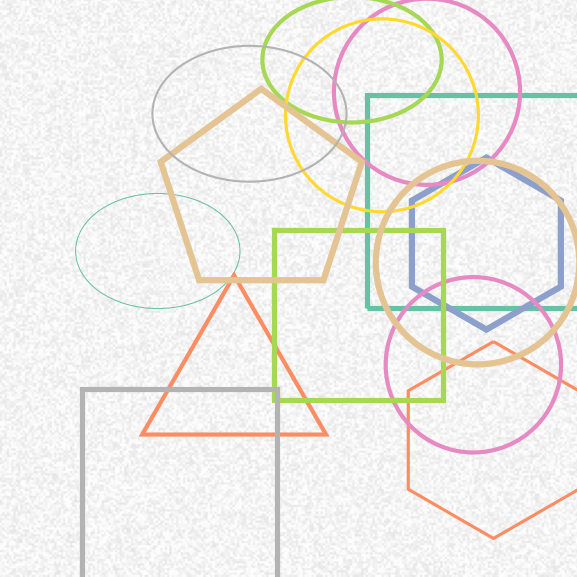[{"shape": "square", "thickness": 2.5, "radius": 0.92, "center": [0.82, 0.65]}, {"shape": "oval", "thickness": 0.5, "radius": 0.71, "center": [0.273, 0.564]}, {"shape": "triangle", "thickness": 2, "radius": 0.92, "center": [0.405, 0.339]}, {"shape": "hexagon", "thickness": 1.5, "radius": 0.85, "center": [0.855, 0.237]}, {"shape": "hexagon", "thickness": 3, "radius": 0.74, "center": [0.842, 0.577]}, {"shape": "circle", "thickness": 2, "radius": 0.81, "center": [0.739, 0.84]}, {"shape": "circle", "thickness": 2, "radius": 0.76, "center": [0.82, 0.367]}, {"shape": "square", "thickness": 2.5, "radius": 0.73, "center": [0.621, 0.453]}, {"shape": "oval", "thickness": 2, "radius": 0.78, "center": [0.61, 0.896]}, {"shape": "circle", "thickness": 1.5, "radius": 0.84, "center": [0.661, 0.8]}, {"shape": "pentagon", "thickness": 3, "radius": 0.92, "center": [0.452, 0.662]}, {"shape": "circle", "thickness": 3, "radius": 0.88, "center": [0.827, 0.544]}, {"shape": "square", "thickness": 2.5, "radius": 0.84, "center": [0.311, 0.158]}, {"shape": "oval", "thickness": 1, "radius": 0.84, "center": [0.432, 0.802]}]